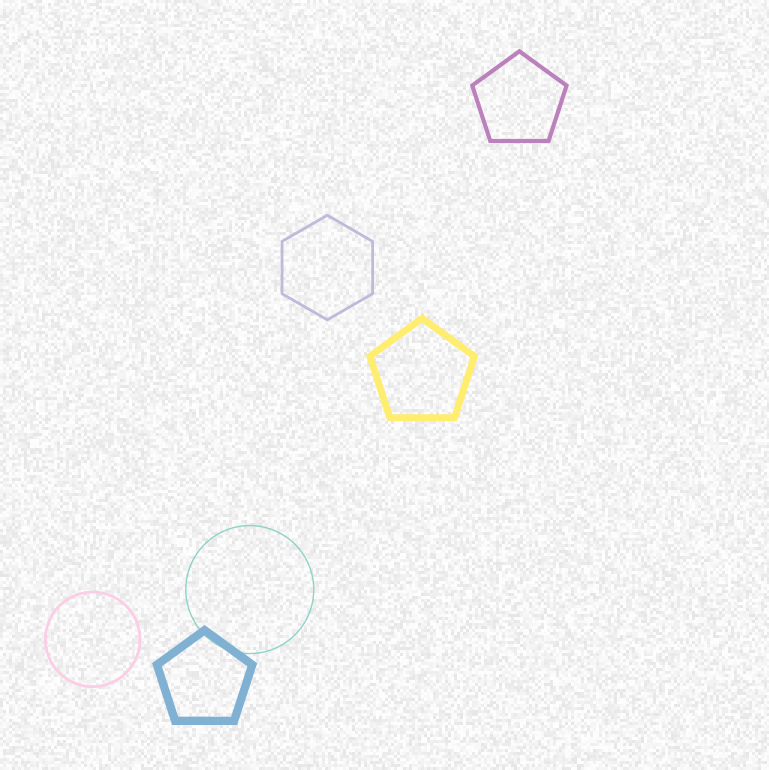[{"shape": "circle", "thickness": 0.5, "radius": 0.42, "center": [0.324, 0.234]}, {"shape": "hexagon", "thickness": 1, "radius": 0.34, "center": [0.425, 0.653]}, {"shape": "pentagon", "thickness": 3, "radius": 0.33, "center": [0.266, 0.117]}, {"shape": "circle", "thickness": 1, "radius": 0.31, "center": [0.12, 0.17]}, {"shape": "pentagon", "thickness": 1.5, "radius": 0.32, "center": [0.675, 0.869]}, {"shape": "pentagon", "thickness": 2.5, "radius": 0.36, "center": [0.548, 0.515]}]